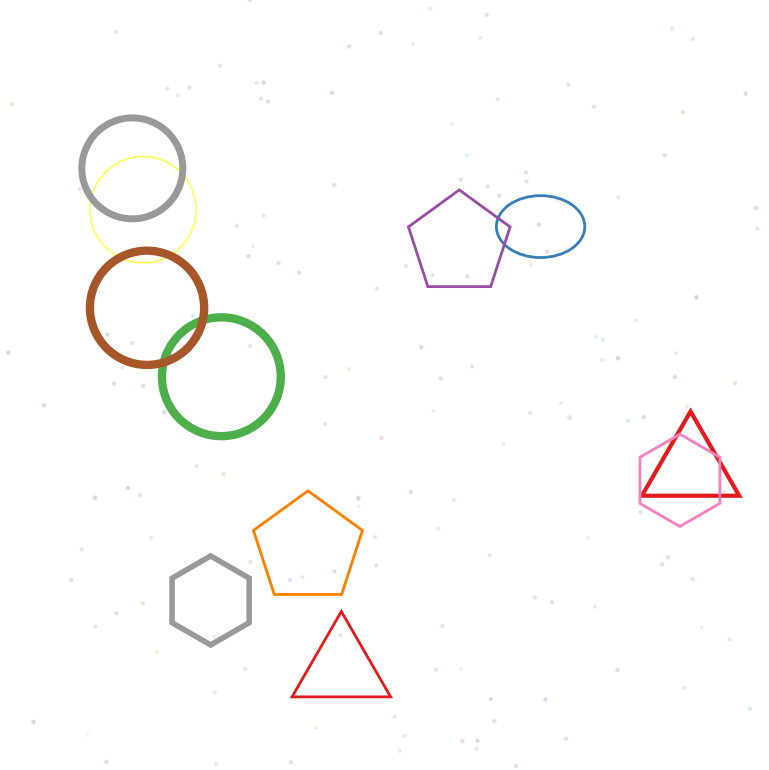[{"shape": "triangle", "thickness": 1, "radius": 0.37, "center": [0.443, 0.132]}, {"shape": "triangle", "thickness": 1.5, "radius": 0.36, "center": [0.897, 0.393]}, {"shape": "oval", "thickness": 1, "radius": 0.29, "center": [0.702, 0.706]}, {"shape": "circle", "thickness": 3, "radius": 0.39, "center": [0.287, 0.511]}, {"shape": "pentagon", "thickness": 1, "radius": 0.35, "center": [0.596, 0.684]}, {"shape": "pentagon", "thickness": 1, "radius": 0.37, "center": [0.4, 0.288]}, {"shape": "circle", "thickness": 0.5, "radius": 0.35, "center": [0.186, 0.728]}, {"shape": "circle", "thickness": 3, "radius": 0.37, "center": [0.191, 0.6]}, {"shape": "hexagon", "thickness": 1, "radius": 0.3, "center": [0.883, 0.376]}, {"shape": "circle", "thickness": 2.5, "radius": 0.33, "center": [0.172, 0.781]}, {"shape": "hexagon", "thickness": 2, "radius": 0.29, "center": [0.274, 0.22]}]